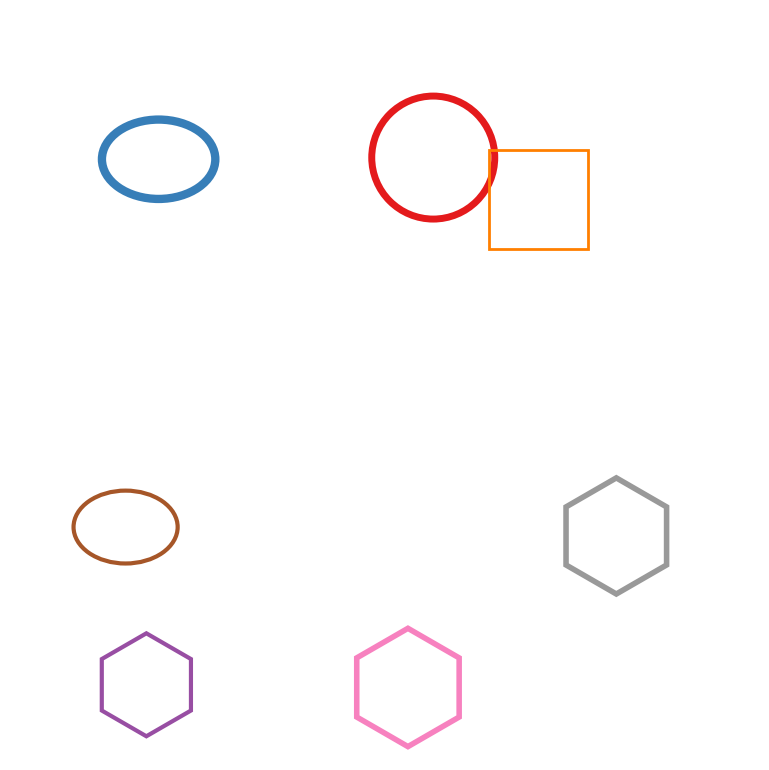[{"shape": "circle", "thickness": 2.5, "radius": 0.4, "center": [0.563, 0.795]}, {"shape": "oval", "thickness": 3, "radius": 0.37, "center": [0.206, 0.793]}, {"shape": "hexagon", "thickness": 1.5, "radius": 0.33, "center": [0.19, 0.111]}, {"shape": "square", "thickness": 1, "radius": 0.32, "center": [0.7, 0.741]}, {"shape": "oval", "thickness": 1.5, "radius": 0.34, "center": [0.163, 0.316]}, {"shape": "hexagon", "thickness": 2, "radius": 0.38, "center": [0.53, 0.107]}, {"shape": "hexagon", "thickness": 2, "radius": 0.38, "center": [0.8, 0.304]}]